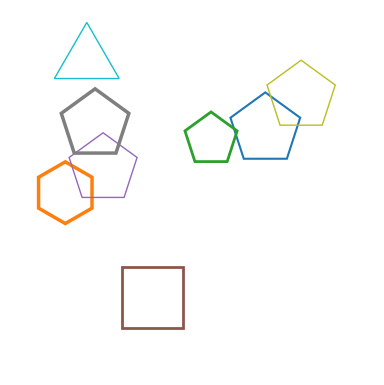[{"shape": "pentagon", "thickness": 1.5, "radius": 0.48, "center": [0.689, 0.665]}, {"shape": "hexagon", "thickness": 2.5, "radius": 0.4, "center": [0.17, 0.499]}, {"shape": "pentagon", "thickness": 2, "radius": 0.36, "center": [0.548, 0.638]}, {"shape": "pentagon", "thickness": 1, "radius": 0.46, "center": [0.268, 0.562]}, {"shape": "square", "thickness": 2, "radius": 0.4, "center": [0.397, 0.227]}, {"shape": "pentagon", "thickness": 2.5, "radius": 0.46, "center": [0.247, 0.677]}, {"shape": "pentagon", "thickness": 1, "radius": 0.47, "center": [0.782, 0.75]}, {"shape": "triangle", "thickness": 1, "radius": 0.49, "center": [0.225, 0.845]}]